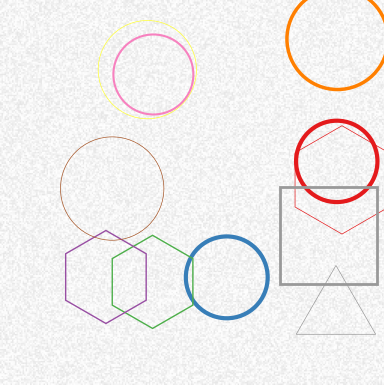[{"shape": "circle", "thickness": 3, "radius": 0.53, "center": [0.875, 0.581]}, {"shape": "hexagon", "thickness": 0.5, "radius": 0.7, "center": [0.888, 0.533]}, {"shape": "circle", "thickness": 3, "radius": 0.53, "center": [0.589, 0.28]}, {"shape": "hexagon", "thickness": 1, "radius": 0.6, "center": [0.396, 0.268]}, {"shape": "hexagon", "thickness": 1, "radius": 0.6, "center": [0.275, 0.281]}, {"shape": "circle", "thickness": 2.5, "radius": 0.66, "center": [0.877, 0.899]}, {"shape": "circle", "thickness": 0.5, "radius": 0.64, "center": [0.383, 0.819]}, {"shape": "circle", "thickness": 0.5, "radius": 0.67, "center": [0.291, 0.51]}, {"shape": "circle", "thickness": 1.5, "radius": 0.52, "center": [0.398, 0.807]}, {"shape": "triangle", "thickness": 0.5, "radius": 0.6, "center": [0.873, 0.191]}, {"shape": "square", "thickness": 2, "radius": 0.63, "center": [0.853, 0.388]}]